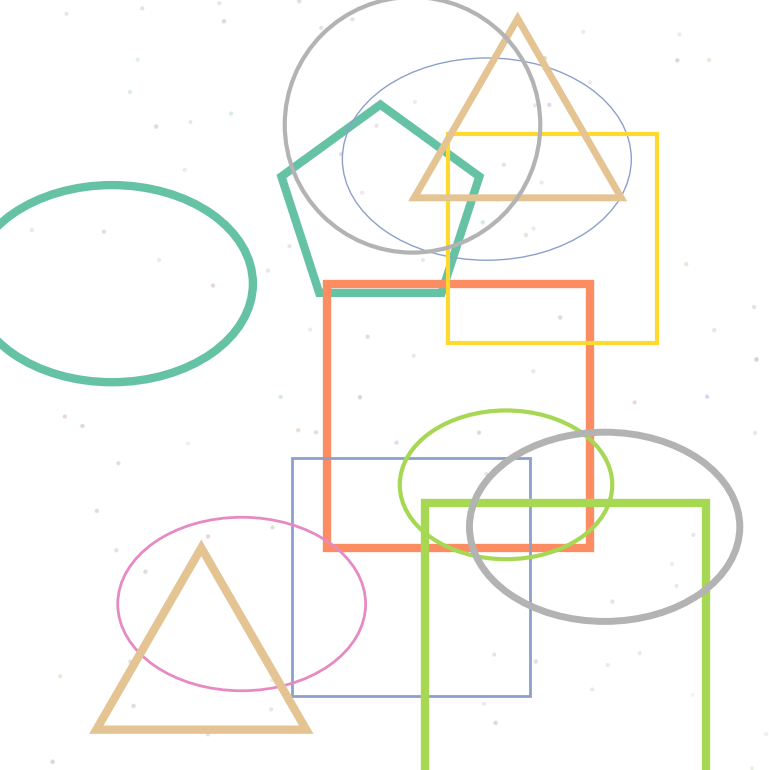[{"shape": "pentagon", "thickness": 3, "radius": 0.68, "center": [0.494, 0.729]}, {"shape": "oval", "thickness": 3, "radius": 0.91, "center": [0.146, 0.632]}, {"shape": "square", "thickness": 3, "radius": 0.85, "center": [0.595, 0.46]}, {"shape": "square", "thickness": 1, "radius": 0.77, "center": [0.534, 0.251]}, {"shape": "oval", "thickness": 0.5, "radius": 0.94, "center": [0.632, 0.793]}, {"shape": "oval", "thickness": 1, "radius": 0.8, "center": [0.314, 0.216]}, {"shape": "oval", "thickness": 1.5, "radius": 0.69, "center": [0.657, 0.37]}, {"shape": "square", "thickness": 3, "radius": 0.91, "center": [0.735, 0.164]}, {"shape": "square", "thickness": 1.5, "radius": 0.68, "center": [0.718, 0.69]}, {"shape": "triangle", "thickness": 3, "radius": 0.79, "center": [0.261, 0.131]}, {"shape": "triangle", "thickness": 2.5, "radius": 0.78, "center": [0.672, 0.821]}, {"shape": "circle", "thickness": 1.5, "radius": 0.83, "center": [0.536, 0.838]}, {"shape": "oval", "thickness": 2.5, "radius": 0.88, "center": [0.785, 0.316]}]